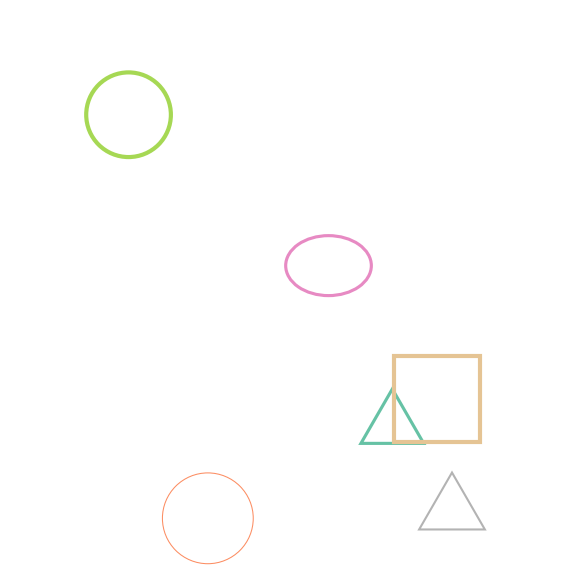[{"shape": "triangle", "thickness": 1.5, "radius": 0.31, "center": [0.679, 0.263]}, {"shape": "circle", "thickness": 0.5, "radius": 0.39, "center": [0.36, 0.102]}, {"shape": "oval", "thickness": 1.5, "radius": 0.37, "center": [0.569, 0.539]}, {"shape": "circle", "thickness": 2, "radius": 0.37, "center": [0.223, 0.8]}, {"shape": "square", "thickness": 2, "radius": 0.37, "center": [0.756, 0.309]}, {"shape": "triangle", "thickness": 1, "radius": 0.33, "center": [0.783, 0.115]}]